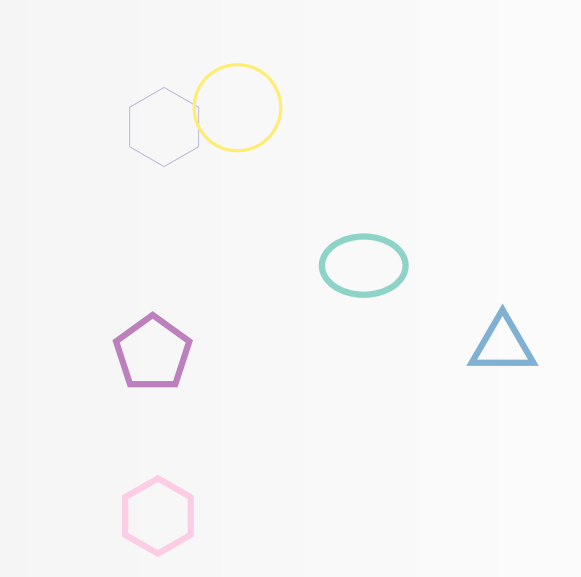[{"shape": "oval", "thickness": 3, "radius": 0.36, "center": [0.626, 0.539]}, {"shape": "hexagon", "thickness": 0.5, "radius": 0.34, "center": [0.282, 0.779]}, {"shape": "triangle", "thickness": 3, "radius": 0.31, "center": [0.865, 0.402]}, {"shape": "hexagon", "thickness": 3, "radius": 0.33, "center": [0.272, 0.106]}, {"shape": "pentagon", "thickness": 3, "radius": 0.33, "center": [0.263, 0.388]}, {"shape": "circle", "thickness": 1.5, "radius": 0.37, "center": [0.409, 0.813]}]